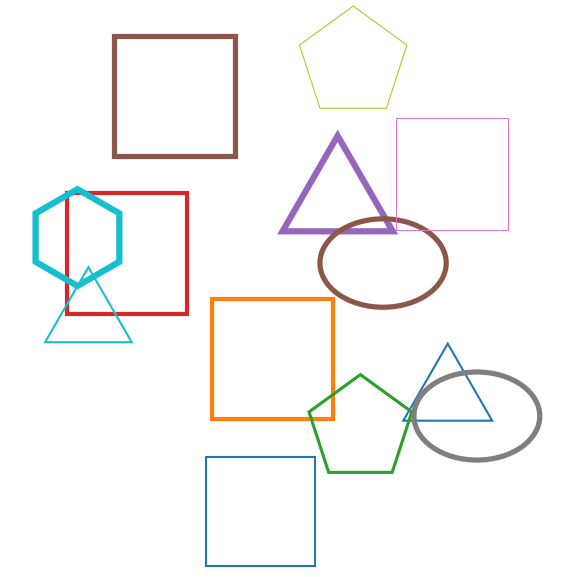[{"shape": "triangle", "thickness": 1, "radius": 0.44, "center": [0.775, 0.315]}, {"shape": "square", "thickness": 1, "radius": 0.47, "center": [0.451, 0.113]}, {"shape": "square", "thickness": 2, "radius": 0.52, "center": [0.472, 0.378]}, {"shape": "pentagon", "thickness": 1.5, "radius": 0.47, "center": [0.624, 0.257]}, {"shape": "square", "thickness": 2, "radius": 0.52, "center": [0.22, 0.56]}, {"shape": "triangle", "thickness": 3, "radius": 0.55, "center": [0.585, 0.654]}, {"shape": "square", "thickness": 2.5, "radius": 0.52, "center": [0.302, 0.833]}, {"shape": "oval", "thickness": 2.5, "radius": 0.55, "center": [0.663, 0.544]}, {"shape": "square", "thickness": 0.5, "radius": 0.49, "center": [0.783, 0.698]}, {"shape": "oval", "thickness": 2.5, "radius": 0.54, "center": [0.826, 0.279]}, {"shape": "pentagon", "thickness": 0.5, "radius": 0.49, "center": [0.612, 0.891]}, {"shape": "hexagon", "thickness": 3, "radius": 0.42, "center": [0.134, 0.588]}, {"shape": "triangle", "thickness": 1, "radius": 0.43, "center": [0.153, 0.45]}]